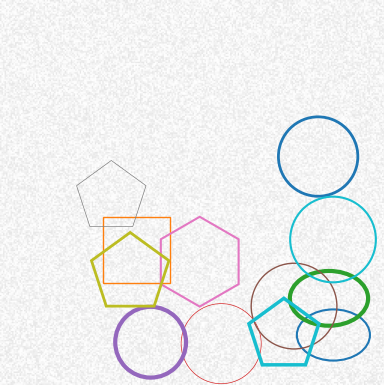[{"shape": "oval", "thickness": 1.5, "radius": 0.47, "center": [0.866, 0.13]}, {"shape": "circle", "thickness": 2, "radius": 0.52, "center": [0.826, 0.593]}, {"shape": "square", "thickness": 1, "radius": 0.43, "center": [0.355, 0.35]}, {"shape": "oval", "thickness": 3, "radius": 0.51, "center": [0.854, 0.225]}, {"shape": "circle", "thickness": 0.5, "radius": 0.52, "center": [0.574, 0.107]}, {"shape": "circle", "thickness": 3, "radius": 0.46, "center": [0.391, 0.111]}, {"shape": "circle", "thickness": 1, "radius": 0.56, "center": [0.764, 0.205]}, {"shape": "hexagon", "thickness": 1.5, "radius": 0.58, "center": [0.519, 0.32]}, {"shape": "pentagon", "thickness": 0.5, "radius": 0.47, "center": [0.289, 0.488]}, {"shape": "pentagon", "thickness": 2, "radius": 0.53, "center": [0.338, 0.29]}, {"shape": "pentagon", "thickness": 2.5, "radius": 0.48, "center": [0.737, 0.13]}, {"shape": "circle", "thickness": 1.5, "radius": 0.56, "center": [0.865, 0.378]}]